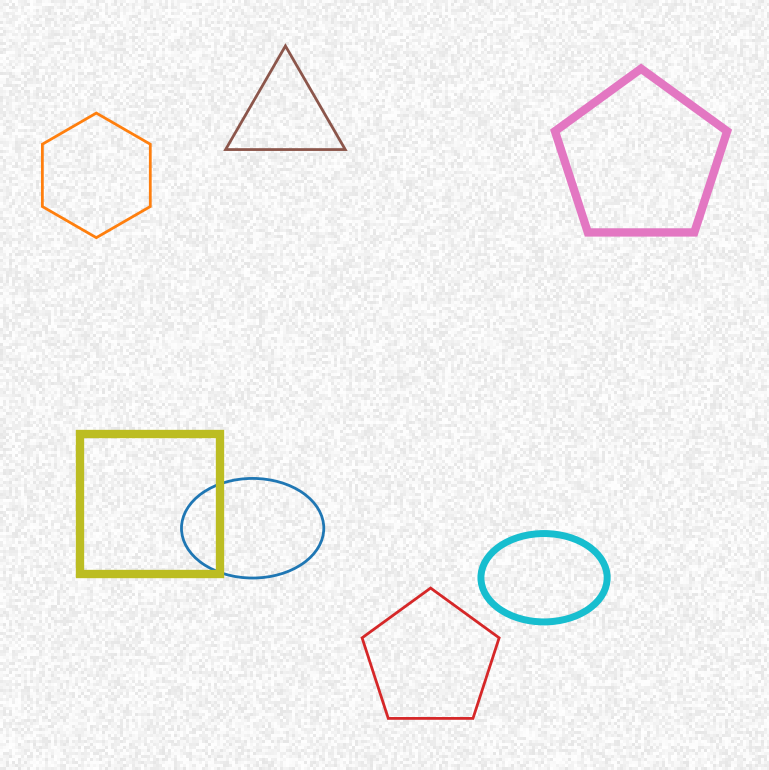[{"shape": "oval", "thickness": 1, "radius": 0.46, "center": [0.328, 0.314]}, {"shape": "hexagon", "thickness": 1, "radius": 0.4, "center": [0.125, 0.772]}, {"shape": "pentagon", "thickness": 1, "radius": 0.47, "center": [0.559, 0.143]}, {"shape": "triangle", "thickness": 1, "radius": 0.45, "center": [0.371, 0.851]}, {"shape": "pentagon", "thickness": 3, "radius": 0.59, "center": [0.833, 0.793]}, {"shape": "square", "thickness": 3, "radius": 0.46, "center": [0.195, 0.346]}, {"shape": "oval", "thickness": 2.5, "radius": 0.41, "center": [0.707, 0.25]}]